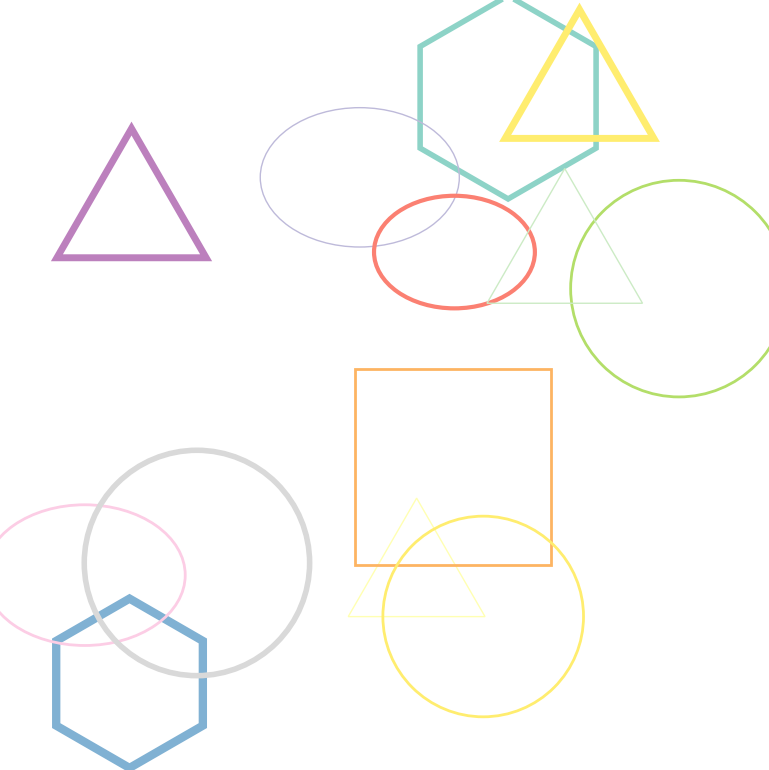[{"shape": "hexagon", "thickness": 2, "radius": 0.66, "center": [0.66, 0.874]}, {"shape": "triangle", "thickness": 0.5, "radius": 0.51, "center": [0.541, 0.25]}, {"shape": "oval", "thickness": 0.5, "radius": 0.65, "center": [0.467, 0.77]}, {"shape": "oval", "thickness": 1.5, "radius": 0.52, "center": [0.59, 0.673]}, {"shape": "hexagon", "thickness": 3, "radius": 0.55, "center": [0.168, 0.113]}, {"shape": "square", "thickness": 1, "radius": 0.63, "center": [0.588, 0.393]}, {"shape": "circle", "thickness": 1, "radius": 0.7, "center": [0.882, 0.625]}, {"shape": "oval", "thickness": 1, "radius": 0.65, "center": [0.11, 0.253]}, {"shape": "circle", "thickness": 2, "radius": 0.73, "center": [0.256, 0.269]}, {"shape": "triangle", "thickness": 2.5, "radius": 0.56, "center": [0.171, 0.721]}, {"shape": "triangle", "thickness": 0.5, "radius": 0.58, "center": [0.733, 0.664]}, {"shape": "circle", "thickness": 1, "radius": 0.65, "center": [0.628, 0.199]}, {"shape": "triangle", "thickness": 2.5, "radius": 0.56, "center": [0.753, 0.876]}]